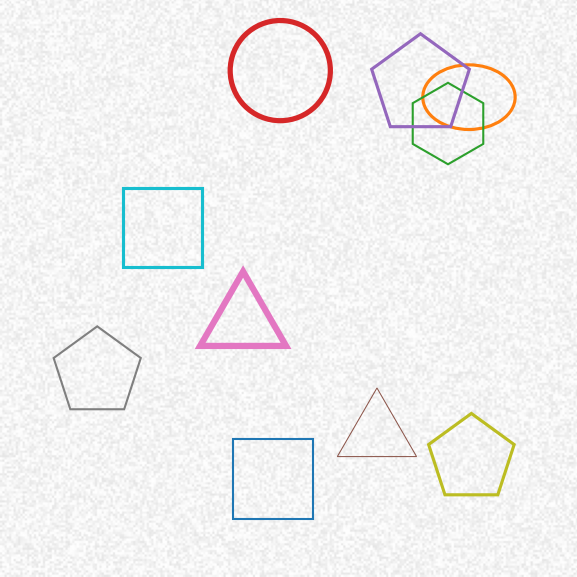[{"shape": "square", "thickness": 1, "radius": 0.35, "center": [0.473, 0.169]}, {"shape": "oval", "thickness": 1.5, "radius": 0.4, "center": [0.812, 0.831]}, {"shape": "hexagon", "thickness": 1, "radius": 0.35, "center": [0.776, 0.785]}, {"shape": "circle", "thickness": 2.5, "radius": 0.43, "center": [0.485, 0.877]}, {"shape": "pentagon", "thickness": 1.5, "radius": 0.44, "center": [0.728, 0.852]}, {"shape": "triangle", "thickness": 0.5, "radius": 0.4, "center": [0.653, 0.248]}, {"shape": "triangle", "thickness": 3, "radius": 0.43, "center": [0.421, 0.443]}, {"shape": "pentagon", "thickness": 1, "radius": 0.4, "center": [0.168, 0.355]}, {"shape": "pentagon", "thickness": 1.5, "radius": 0.39, "center": [0.816, 0.205]}, {"shape": "square", "thickness": 1.5, "radius": 0.34, "center": [0.282, 0.605]}]